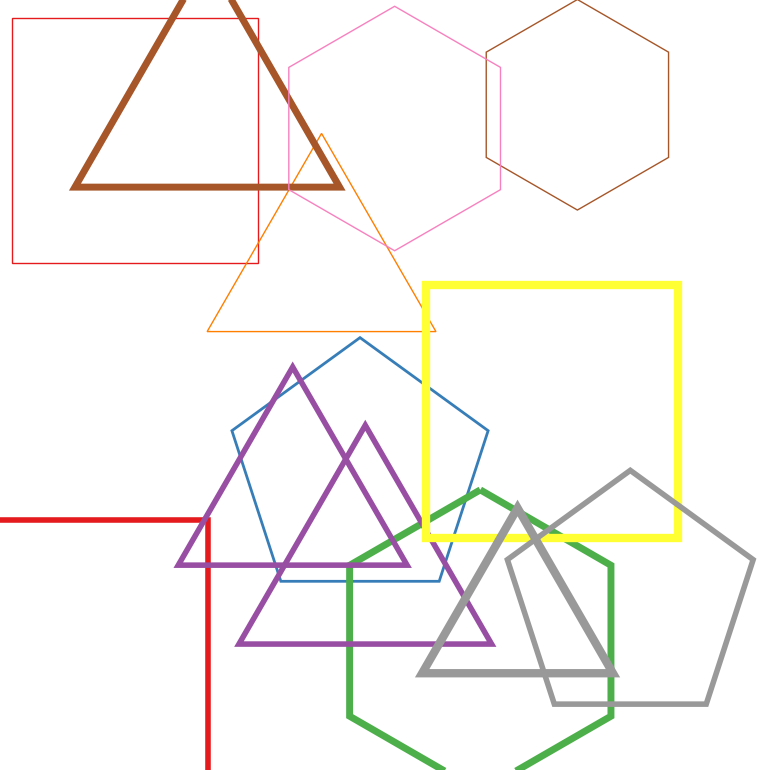[{"shape": "square", "thickness": 2, "radius": 0.83, "center": [0.105, 0.159]}, {"shape": "square", "thickness": 0.5, "radius": 0.8, "center": [0.175, 0.818]}, {"shape": "pentagon", "thickness": 1, "radius": 0.87, "center": [0.468, 0.387]}, {"shape": "hexagon", "thickness": 2.5, "radius": 0.98, "center": [0.624, 0.168]}, {"shape": "triangle", "thickness": 2, "radius": 0.86, "center": [0.38, 0.352]}, {"shape": "triangle", "thickness": 2, "radius": 0.95, "center": [0.474, 0.258]}, {"shape": "triangle", "thickness": 0.5, "radius": 0.86, "center": [0.418, 0.655]}, {"shape": "square", "thickness": 3, "radius": 0.82, "center": [0.717, 0.465]}, {"shape": "triangle", "thickness": 2.5, "radius": 0.99, "center": [0.269, 0.856]}, {"shape": "hexagon", "thickness": 0.5, "radius": 0.68, "center": [0.75, 0.864]}, {"shape": "hexagon", "thickness": 0.5, "radius": 0.79, "center": [0.513, 0.833]}, {"shape": "triangle", "thickness": 3, "radius": 0.72, "center": [0.672, 0.197]}, {"shape": "pentagon", "thickness": 2, "radius": 0.84, "center": [0.819, 0.221]}]